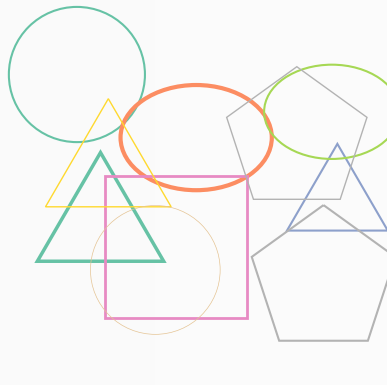[{"shape": "triangle", "thickness": 2.5, "radius": 0.94, "center": [0.259, 0.416]}, {"shape": "circle", "thickness": 1.5, "radius": 0.88, "center": [0.198, 0.806]}, {"shape": "oval", "thickness": 3, "radius": 0.98, "center": [0.506, 0.643]}, {"shape": "triangle", "thickness": 1.5, "radius": 0.75, "center": [0.871, 0.476]}, {"shape": "square", "thickness": 2, "radius": 0.92, "center": [0.454, 0.358]}, {"shape": "oval", "thickness": 1.5, "radius": 0.87, "center": [0.856, 0.71]}, {"shape": "triangle", "thickness": 1, "radius": 0.94, "center": [0.28, 0.556]}, {"shape": "circle", "thickness": 0.5, "radius": 0.84, "center": [0.401, 0.299]}, {"shape": "pentagon", "thickness": 1, "radius": 0.95, "center": [0.766, 0.636]}, {"shape": "pentagon", "thickness": 1.5, "radius": 0.97, "center": [0.835, 0.273]}]